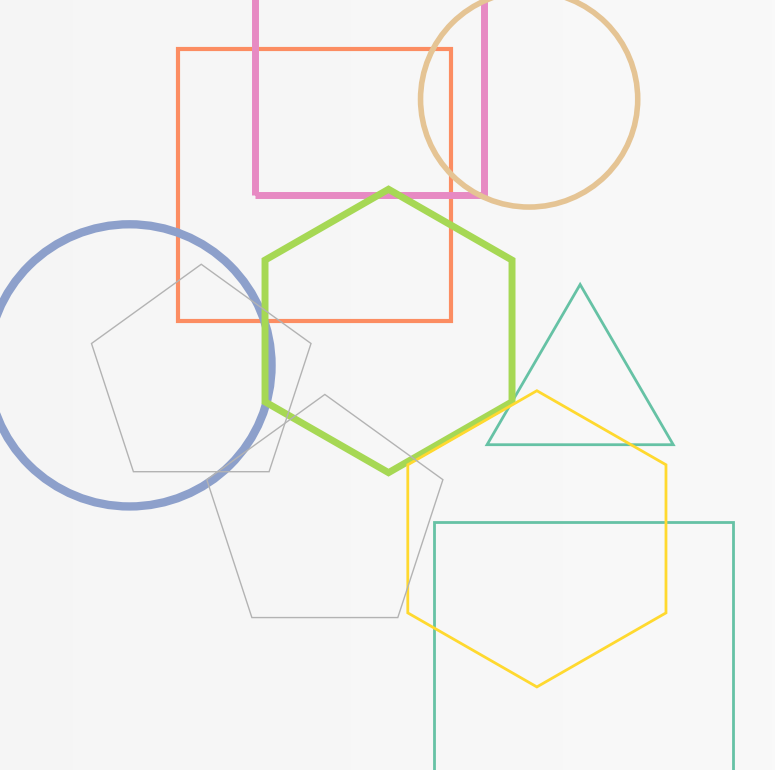[{"shape": "square", "thickness": 1, "radius": 0.97, "center": [0.753, 0.129]}, {"shape": "triangle", "thickness": 1, "radius": 0.69, "center": [0.749, 0.492]}, {"shape": "square", "thickness": 1.5, "radius": 0.88, "center": [0.405, 0.76]}, {"shape": "circle", "thickness": 3, "radius": 0.92, "center": [0.167, 0.525]}, {"shape": "square", "thickness": 2.5, "radius": 0.74, "center": [0.477, 0.894]}, {"shape": "hexagon", "thickness": 2.5, "radius": 0.92, "center": [0.501, 0.57]}, {"shape": "hexagon", "thickness": 1, "radius": 0.96, "center": [0.693, 0.3]}, {"shape": "circle", "thickness": 2, "radius": 0.7, "center": [0.683, 0.871]}, {"shape": "pentagon", "thickness": 0.5, "radius": 0.74, "center": [0.26, 0.508]}, {"shape": "pentagon", "thickness": 0.5, "radius": 0.8, "center": [0.419, 0.328]}]